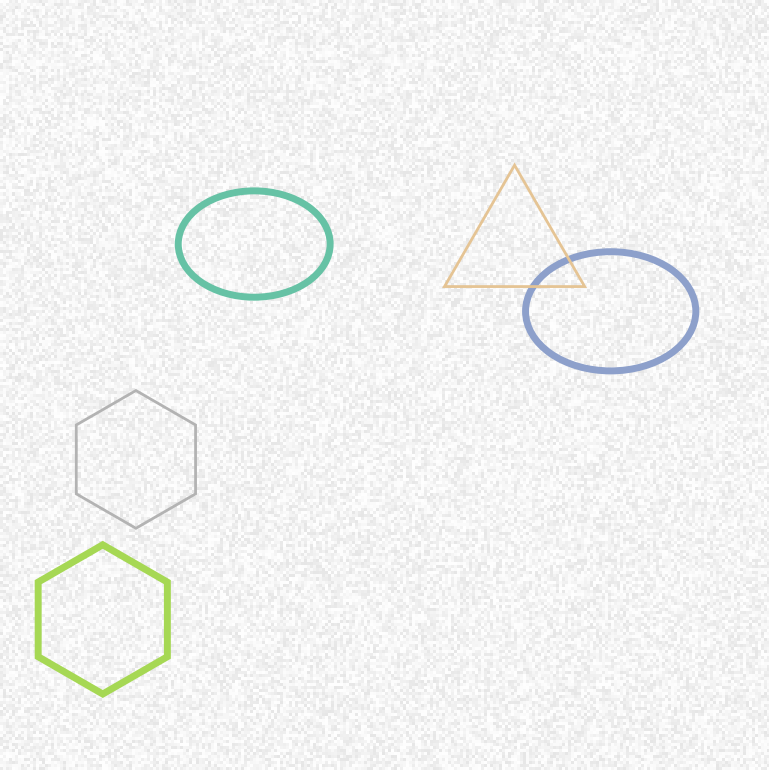[{"shape": "oval", "thickness": 2.5, "radius": 0.49, "center": [0.33, 0.683]}, {"shape": "oval", "thickness": 2.5, "radius": 0.55, "center": [0.793, 0.596]}, {"shape": "hexagon", "thickness": 2.5, "radius": 0.48, "center": [0.133, 0.196]}, {"shape": "triangle", "thickness": 1, "radius": 0.53, "center": [0.668, 0.68]}, {"shape": "hexagon", "thickness": 1, "radius": 0.45, "center": [0.177, 0.403]}]